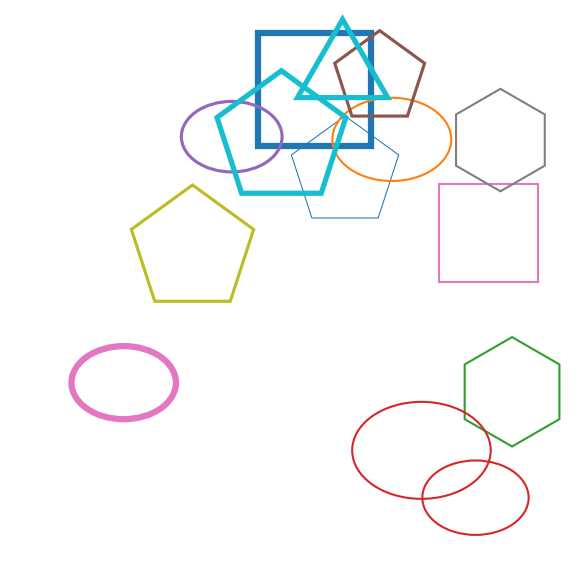[{"shape": "square", "thickness": 3, "radius": 0.49, "center": [0.544, 0.844]}, {"shape": "pentagon", "thickness": 0.5, "radius": 0.49, "center": [0.597, 0.701]}, {"shape": "oval", "thickness": 1, "radius": 0.51, "center": [0.678, 0.758]}, {"shape": "hexagon", "thickness": 1, "radius": 0.47, "center": [0.887, 0.321]}, {"shape": "oval", "thickness": 1, "radius": 0.46, "center": [0.823, 0.137]}, {"shape": "oval", "thickness": 1, "radius": 0.6, "center": [0.73, 0.219]}, {"shape": "oval", "thickness": 1.5, "radius": 0.44, "center": [0.401, 0.762]}, {"shape": "pentagon", "thickness": 1.5, "radius": 0.41, "center": [0.657, 0.864]}, {"shape": "square", "thickness": 1, "radius": 0.43, "center": [0.846, 0.596]}, {"shape": "oval", "thickness": 3, "radius": 0.45, "center": [0.214, 0.337]}, {"shape": "hexagon", "thickness": 1, "radius": 0.44, "center": [0.867, 0.757]}, {"shape": "pentagon", "thickness": 1.5, "radius": 0.56, "center": [0.333, 0.567]}, {"shape": "triangle", "thickness": 2.5, "radius": 0.45, "center": [0.593, 0.875]}, {"shape": "pentagon", "thickness": 2.5, "radius": 0.59, "center": [0.487, 0.759]}]